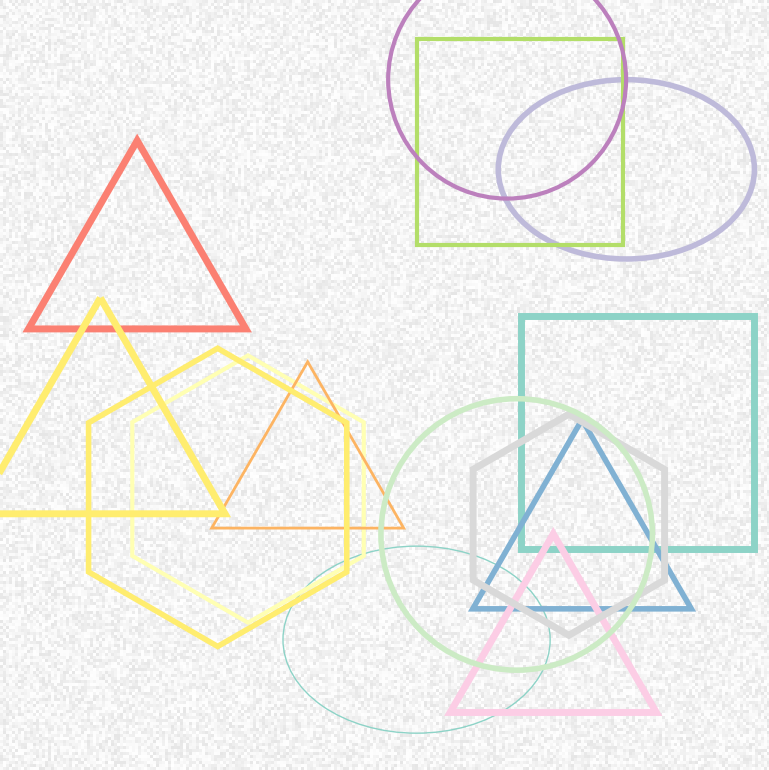[{"shape": "square", "thickness": 2.5, "radius": 0.76, "center": [0.828, 0.438]}, {"shape": "oval", "thickness": 0.5, "radius": 0.87, "center": [0.541, 0.169]}, {"shape": "hexagon", "thickness": 1.5, "radius": 0.87, "center": [0.322, 0.365]}, {"shape": "oval", "thickness": 2, "radius": 0.83, "center": [0.813, 0.78]}, {"shape": "triangle", "thickness": 2.5, "radius": 0.82, "center": [0.178, 0.654]}, {"shape": "triangle", "thickness": 2, "radius": 0.82, "center": [0.756, 0.291]}, {"shape": "triangle", "thickness": 1, "radius": 0.72, "center": [0.4, 0.386]}, {"shape": "square", "thickness": 1.5, "radius": 0.67, "center": [0.675, 0.815]}, {"shape": "triangle", "thickness": 2.5, "radius": 0.77, "center": [0.719, 0.152]}, {"shape": "hexagon", "thickness": 2.5, "radius": 0.72, "center": [0.739, 0.319]}, {"shape": "circle", "thickness": 1.5, "radius": 0.77, "center": [0.659, 0.897]}, {"shape": "circle", "thickness": 2, "radius": 0.88, "center": [0.671, 0.306]}, {"shape": "hexagon", "thickness": 2, "radius": 0.97, "center": [0.283, 0.354]}, {"shape": "triangle", "thickness": 2.5, "radius": 0.93, "center": [0.13, 0.426]}]